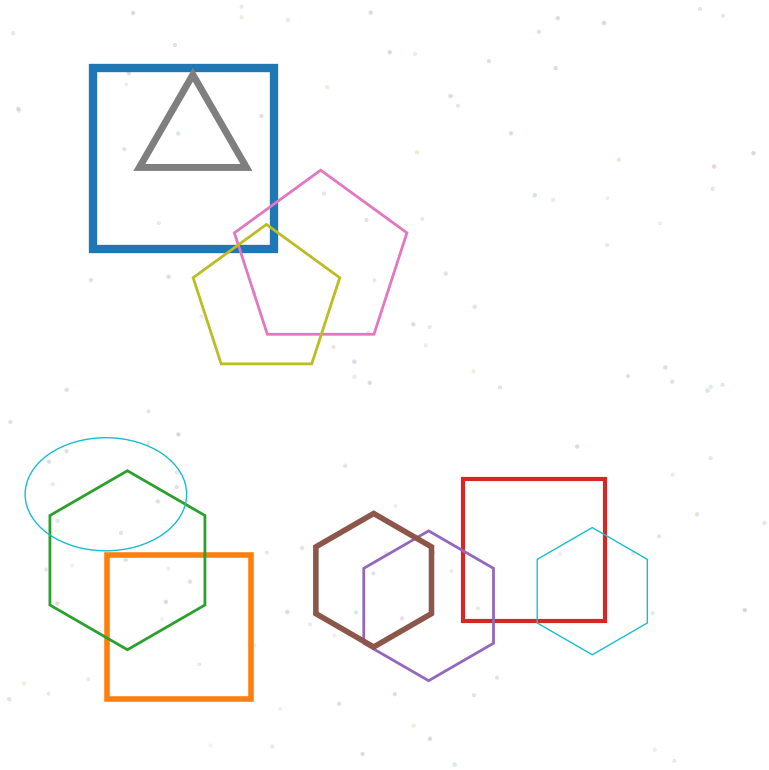[{"shape": "square", "thickness": 3, "radius": 0.59, "center": [0.238, 0.794]}, {"shape": "square", "thickness": 2, "radius": 0.47, "center": [0.233, 0.186]}, {"shape": "hexagon", "thickness": 1, "radius": 0.58, "center": [0.165, 0.272]}, {"shape": "square", "thickness": 1.5, "radius": 0.46, "center": [0.693, 0.286]}, {"shape": "hexagon", "thickness": 1, "radius": 0.49, "center": [0.557, 0.213]}, {"shape": "hexagon", "thickness": 2, "radius": 0.43, "center": [0.485, 0.246]}, {"shape": "pentagon", "thickness": 1, "radius": 0.59, "center": [0.416, 0.661]}, {"shape": "triangle", "thickness": 2.5, "radius": 0.4, "center": [0.25, 0.823]}, {"shape": "pentagon", "thickness": 1, "radius": 0.5, "center": [0.346, 0.608]}, {"shape": "hexagon", "thickness": 0.5, "radius": 0.41, "center": [0.769, 0.232]}, {"shape": "oval", "thickness": 0.5, "radius": 0.52, "center": [0.137, 0.358]}]